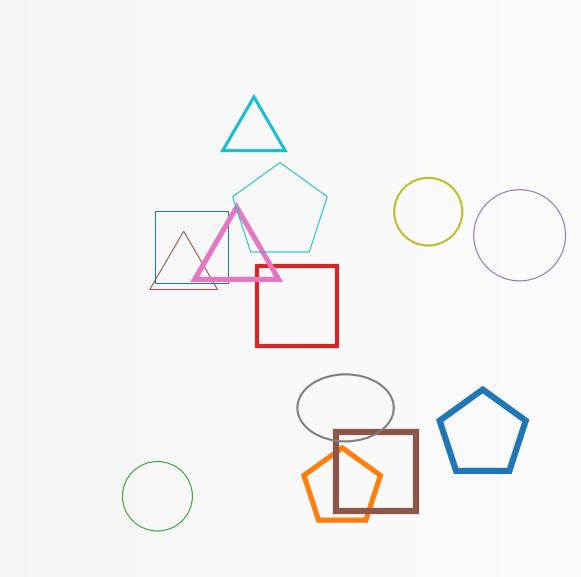[{"shape": "pentagon", "thickness": 3, "radius": 0.39, "center": [0.83, 0.247]}, {"shape": "square", "thickness": 0.5, "radius": 0.31, "center": [0.33, 0.571]}, {"shape": "pentagon", "thickness": 2.5, "radius": 0.35, "center": [0.589, 0.154]}, {"shape": "circle", "thickness": 0.5, "radius": 0.3, "center": [0.271, 0.14]}, {"shape": "square", "thickness": 2, "radius": 0.34, "center": [0.511, 0.469]}, {"shape": "circle", "thickness": 0.5, "radius": 0.39, "center": [0.894, 0.592]}, {"shape": "triangle", "thickness": 0.5, "radius": 0.34, "center": [0.316, 0.531]}, {"shape": "square", "thickness": 3, "radius": 0.34, "center": [0.646, 0.182]}, {"shape": "triangle", "thickness": 2.5, "radius": 0.42, "center": [0.407, 0.557]}, {"shape": "oval", "thickness": 1, "radius": 0.41, "center": [0.595, 0.293]}, {"shape": "circle", "thickness": 1, "radius": 0.29, "center": [0.737, 0.633]}, {"shape": "triangle", "thickness": 1.5, "radius": 0.31, "center": [0.437, 0.769]}, {"shape": "pentagon", "thickness": 0.5, "radius": 0.43, "center": [0.482, 0.632]}]